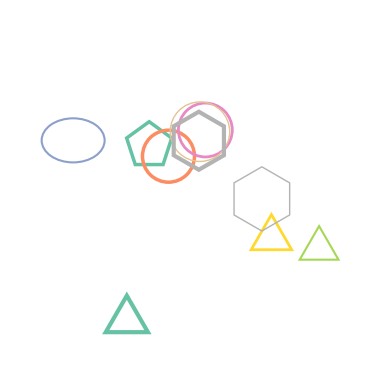[{"shape": "pentagon", "thickness": 2.5, "radius": 0.31, "center": [0.387, 0.622]}, {"shape": "triangle", "thickness": 3, "radius": 0.32, "center": [0.329, 0.169]}, {"shape": "circle", "thickness": 2.5, "radius": 0.34, "center": [0.438, 0.594]}, {"shape": "oval", "thickness": 1.5, "radius": 0.41, "center": [0.19, 0.635]}, {"shape": "circle", "thickness": 2, "radius": 0.35, "center": [0.533, 0.662]}, {"shape": "triangle", "thickness": 1.5, "radius": 0.29, "center": [0.829, 0.355]}, {"shape": "triangle", "thickness": 2, "radius": 0.3, "center": [0.705, 0.382]}, {"shape": "circle", "thickness": 1, "radius": 0.39, "center": [0.519, 0.658]}, {"shape": "hexagon", "thickness": 1, "radius": 0.42, "center": [0.68, 0.483]}, {"shape": "hexagon", "thickness": 3, "radius": 0.38, "center": [0.516, 0.634]}]